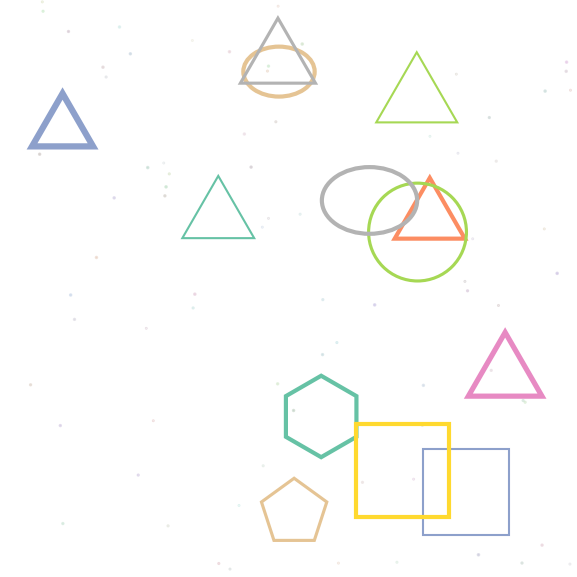[{"shape": "triangle", "thickness": 1, "radius": 0.36, "center": [0.378, 0.623]}, {"shape": "hexagon", "thickness": 2, "radius": 0.35, "center": [0.556, 0.278]}, {"shape": "triangle", "thickness": 2, "radius": 0.35, "center": [0.744, 0.621]}, {"shape": "square", "thickness": 1, "radius": 0.37, "center": [0.807, 0.147]}, {"shape": "triangle", "thickness": 3, "radius": 0.31, "center": [0.108, 0.776]}, {"shape": "triangle", "thickness": 2.5, "radius": 0.37, "center": [0.875, 0.35]}, {"shape": "circle", "thickness": 1.5, "radius": 0.42, "center": [0.723, 0.597]}, {"shape": "triangle", "thickness": 1, "radius": 0.4, "center": [0.722, 0.828]}, {"shape": "square", "thickness": 2, "radius": 0.4, "center": [0.697, 0.185]}, {"shape": "oval", "thickness": 2, "radius": 0.31, "center": [0.483, 0.875]}, {"shape": "pentagon", "thickness": 1.5, "radius": 0.3, "center": [0.509, 0.112]}, {"shape": "triangle", "thickness": 1.5, "radius": 0.38, "center": [0.481, 0.893]}, {"shape": "oval", "thickness": 2, "radius": 0.41, "center": [0.64, 0.652]}]